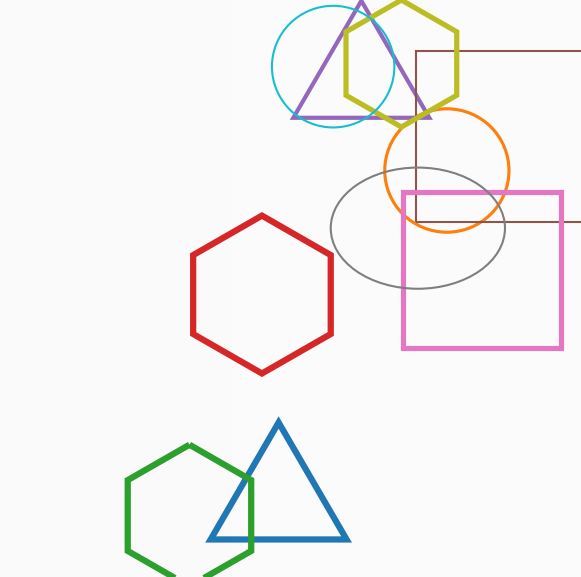[{"shape": "triangle", "thickness": 3, "radius": 0.68, "center": [0.479, 0.132]}, {"shape": "circle", "thickness": 1.5, "radius": 0.53, "center": [0.769, 0.704]}, {"shape": "hexagon", "thickness": 3, "radius": 0.61, "center": [0.326, 0.106]}, {"shape": "hexagon", "thickness": 3, "radius": 0.68, "center": [0.451, 0.489]}, {"shape": "triangle", "thickness": 2, "radius": 0.68, "center": [0.622, 0.863]}, {"shape": "square", "thickness": 1, "radius": 0.74, "center": [0.865, 0.763]}, {"shape": "square", "thickness": 2.5, "radius": 0.68, "center": [0.829, 0.531]}, {"shape": "oval", "thickness": 1, "radius": 0.75, "center": [0.719, 0.604]}, {"shape": "hexagon", "thickness": 2.5, "radius": 0.55, "center": [0.691, 0.889]}, {"shape": "circle", "thickness": 1, "radius": 0.53, "center": [0.573, 0.884]}]